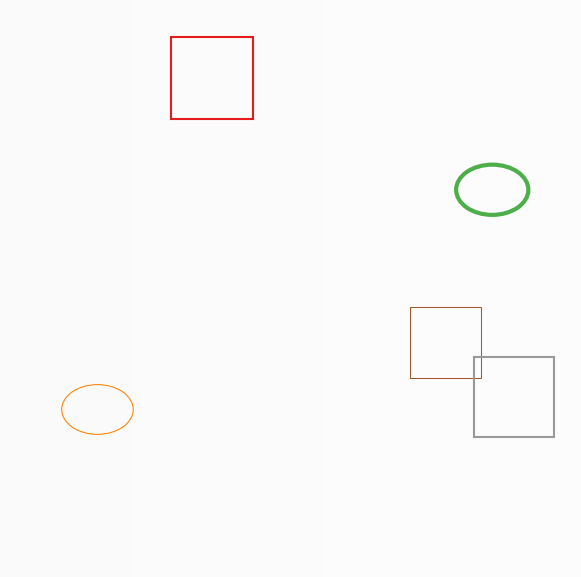[{"shape": "square", "thickness": 1, "radius": 0.35, "center": [0.365, 0.864]}, {"shape": "oval", "thickness": 2, "radius": 0.31, "center": [0.847, 0.671]}, {"shape": "oval", "thickness": 0.5, "radius": 0.31, "center": [0.168, 0.29]}, {"shape": "square", "thickness": 0.5, "radius": 0.31, "center": [0.767, 0.405]}, {"shape": "square", "thickness": 1, "radius": 0.35, "center": [0.884, 0.312]}]